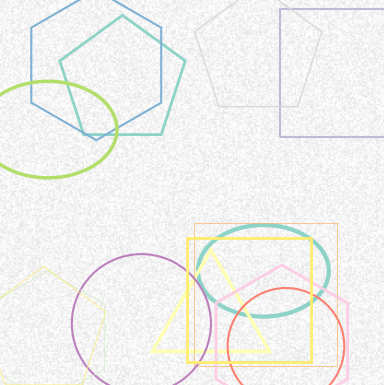[{"shape": "pentagon", "thickness": 2, "radius": 0.86, "center": [0.318, 0.789]}, {"shape": "oval", "thickness": 3, "radius": 0.85, "center": [0.684, 0.297]}, {"shape": "triangle", "thickness": 2.5, "radius": 0.88, "center": [0.548, 0.175]}, {"shape": "square", "thickness": 1.5, "radius": 0.83, "center": [0.893, 0.81]}, {"shape": "circle", "thickness": 1.5, "radius": 0.76, "center": [0.743, 0.1]}, {"shape": "hexagon", "thickness": 1.5, "radius": 0.97, "center": [0.25, 0.831]}, {"shape": "square", "thickness": 0.5, "radius": 0.93, "center": [0.689, 0.234]}, {"shape": "oval", "thickness": 2.5, "radius": 0.9, "center": [0.125, 0.663]}, {"shape": "hexagon", "thickness": 2, "radius": 0.99, "center": [0.732, 0.114]}, {"shape": "pentagon", "thickness": 1, "radius": 0.87, "center": [0.671, 0.864]}, {"shape": "circle", "thickness": 1.5, "radius": 0.9, "center": [0.367, 0.159]}, {"shape": "hexagon", "thickness": 0.5, "radius": 0.85, "center": [0.124, 0.126]}, {"shape": "pentagon", "thickness": 0.5, "radius": 0.85, "center": [0.113, 0.138]}, {"shape": "square", "thickness": 2, "radius": 0.8, "center": [0.647, 0.22]}]